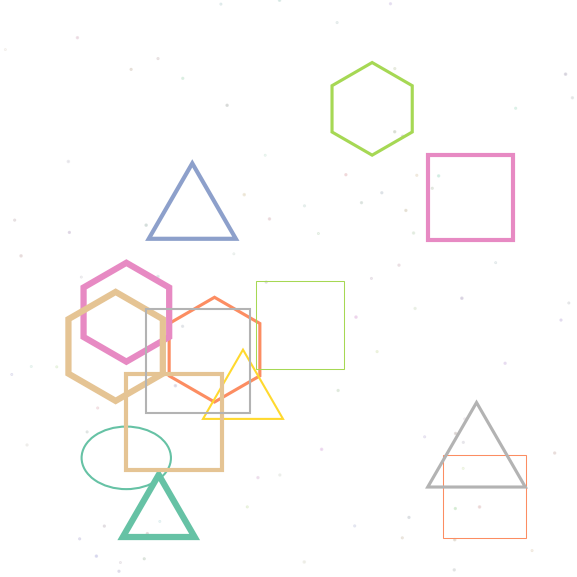[{"shape": "oval", "thickness": 1, "radius": 0.39, "center": [0.219, 0.206]}, {"shape": "triangle", "thickness": 3, "radius": 0.36, "center": [0.275, 0.105]}, {"shape": "square", "thickness": 0.5, "radius": 0.36, "center": [0.839, 0.14]}, {"shape": "hexagon", "thickness": 1.5, "radius": 0.45, "center": [0.371, 0.394]}, {"shape": "triangle", "thickness": 2, "radius": 0.44, "center": [0.333, 0.629]}, {"shape": "hexagon", "thickness": 3, "radius": 0.43, "center": [0.219, 0.458]}, {"shape": "square", "thickness": 2, "radius": 0.37, "center": [0.815, 0.657]}, {"shape": "hexagon", "thickness": 1.5, "radius": 0.4, "center": [0.644, 0.811]}, {"shape": "square", "thickness": 0.5, "radius": 0.38, "center": [0.52, 0.436]}, {"shape": "triangle", "thickness": 1, "radius": 0.4, "center": [0.421, 0.314]}, {"shape": "hexagon", "thickness": 3, "radius": 0.47, "center": [0.2, 0.399]}, {"shape": "square", "thickness": 2, "radius": 0.42, "center": [0.301, 0.269]}, {"shape": "triangle", "thickness": 1.5, "radius": 0.49, "center": [0.825, 0.205]}, {"shape": "square", "thickness": 1, "radius": 0.45, "center": [0.343, 0.375]}]